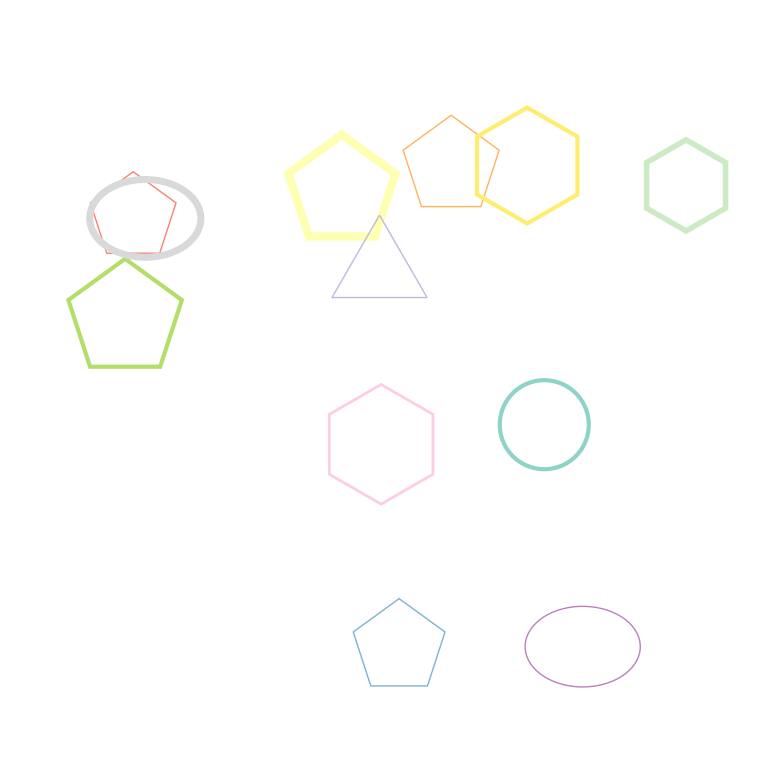[{"shape": "circle", "thickness": 1.5, "radius": 0.29, "center": [0.707, 0.448]}, {"shape": "pentagon", "thickness": 3, "radius": 0.37, "center": [0.444, 0.752]}, {"shape": "triangle", "thickness": 0.5, "radius": 0.36, "center": [0.493, 0.649]}, {"shape": "pentagon", "thickness": 0.5, "radius": 0.29, "center": [0.173, 0.718]}, {"shape": "pentagon", "thickness": 0.5, "radius": 0.31, "center": [0.518, 0.16]}, {"shape": "pentagon", "thickness": 0.5, "radius": 0.33, "center": [0.586, 0.785]}, {"shape": "pentagon", "thickness": 1.5, "radius": 0.39, "center": [0.162, 0.586]}, {"shape": "hexagon", "thickness": 1, "radius": 0.39, "center": [0.495, 0.423]}, {"shape": "oval", "thickness": 2.5, "radius": 0.36, "center": [0.189, 0.716]}, {"shape": "oval", "thickness": 0.5, "radius": 0.37, "center": [0.757, 0.16]}, {"shape": "hexagon", "thickness": 2, "radius": 0.3, "center": [0.891, 0.759]}, {"shape": "hexagon", "thickness": 1.5, "radius": 0.38, "center": [0.685, 0.785]}]